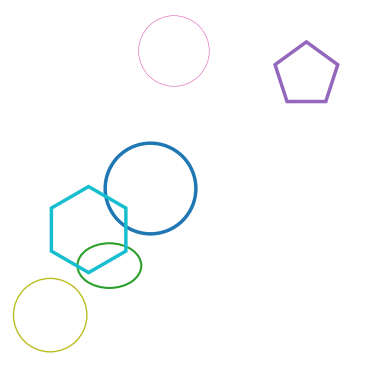[{"shape": "circle", "thickness": 2.5, "radius": 0.59, "center": [0.391, 0.51]}, {"shape": "oval", "thickness": 1.5, "radius": 0.41, "center": [0.284, 0.31]}, {"shape": "pentagon", "thickness": 2.5, "radius": 0.43, "center": [0.796, 0.806]}, {"shape": "circle", "thickness": 0.5, "radius": 0.46, "center": [0.452, 0.868]}, {"shape": "circle", "thickness": 1, "radius": 0.48, "center": [0.13, 0.182]}, {"shape": "hexagon", "thickness": 2.5, "radius": 0.56, "center": [0.23, 0.404]}]